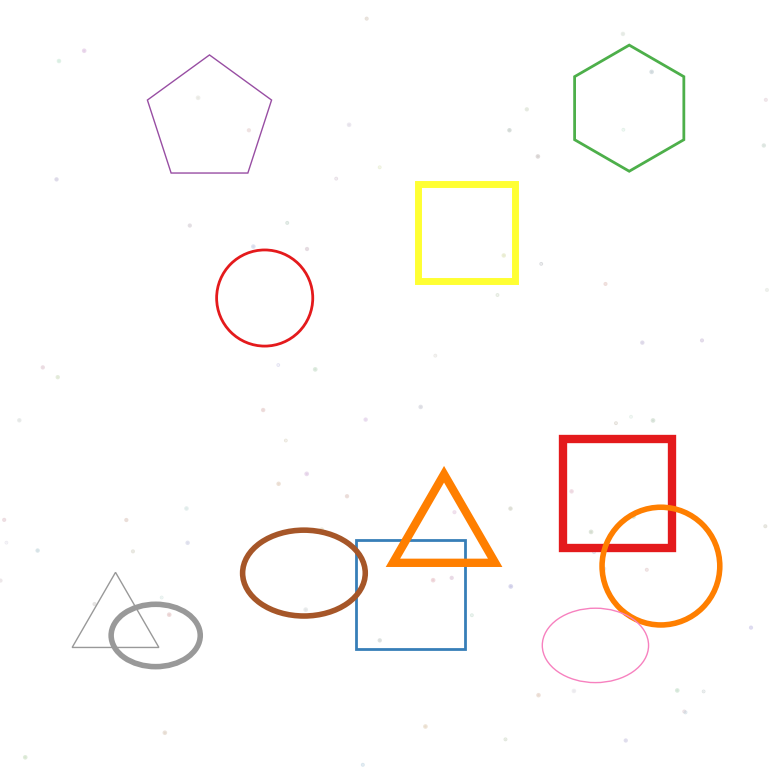[{"shape": "circle", "thickness": 1, "radius": 0.31, "center": [0.344, 0.613]}, {"shape": "square", "thickness": 3, "radius": 0.36, "center": [0.802, 0.359]}, {"shape": "square", "thickness": 1, "radius": 0.35, "center": [0.533, 0.228]}, {"shape": "hexagon", "thickness": 1, "radius": 0.41, "center": [0.817, 0.86]}, {"shape": "pentagon", "thickness": 0.5, "radius": 0.42, "center": [0.272, 0.844]}, {"shape": "triangle", "thickness": 3, "radius": 0.38, "center": [0.577, 0.307]}, {"shape": "circle", "thickness": 2, "radius": 0.38, "center": [0.858, 0.265]}, {"shape": "square", "thickness": 2.5, "radius": 0.31, "center": [0.605, 0.698]}, {"shape": "oval", "thickness": 2, "radius": 0.4, "center": [0.395, 0.256]}, {"shape": "oval", "thickness": 0.5, "radius": 0.35, "center": [0.773, 0.162]}, {"shape": "triangle", "thickness": 0.5, "radius": 0.33, "center": [0.15, 0.192]}, {"shape": "oval", "thickness": 2, "radius": 0.29, "center": [0.202, 0.175]}]